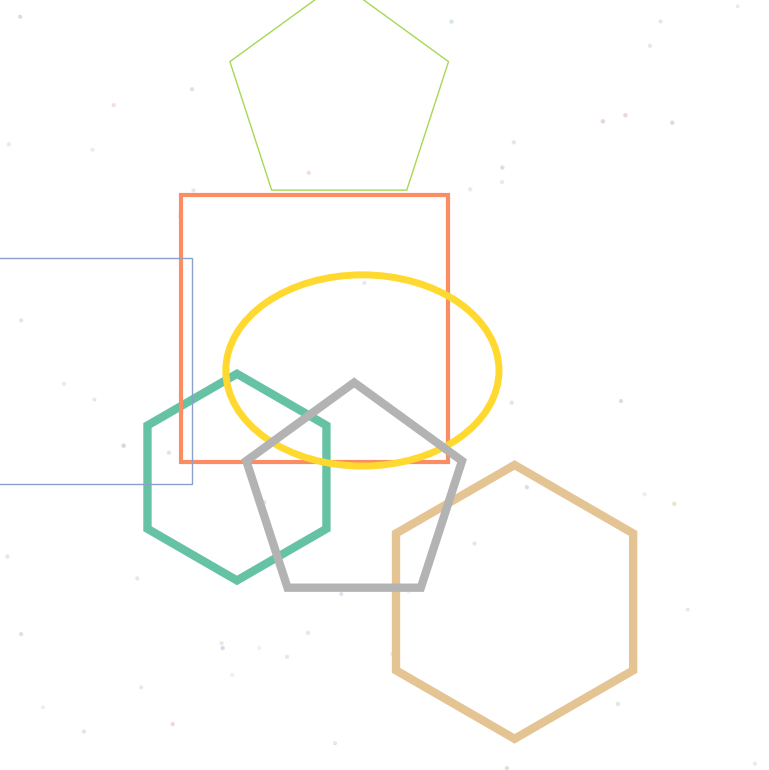[{"shape": "hexagon", "thickness": 3, "radius": 0.67, "center": [0.308, 0.38]}, {"shape": "square", "thickness": 1.5, "radius": 0.87, "center": [0.409, 0.574]}, {"shape": "square", "thickness": 0.5, "radius": 0.73, "center": [0.103, 0.518]}, {"shape": "pentagon", "thickness": 0.5, "radius": 0.75, "center": [0.441, 0.874]}, {"shape": "oval", "thickness": 2.5, "radius": 0.89, "center": [0.471, 0.519]}, {"shape": "hexagon", "thickness": 3, "radius": 0.89, "center": [0.668, 0.218]}, {"shape": "pentagon", "thickness": 3, "radius": 0.74, "center": [0.46, 0.356]}]